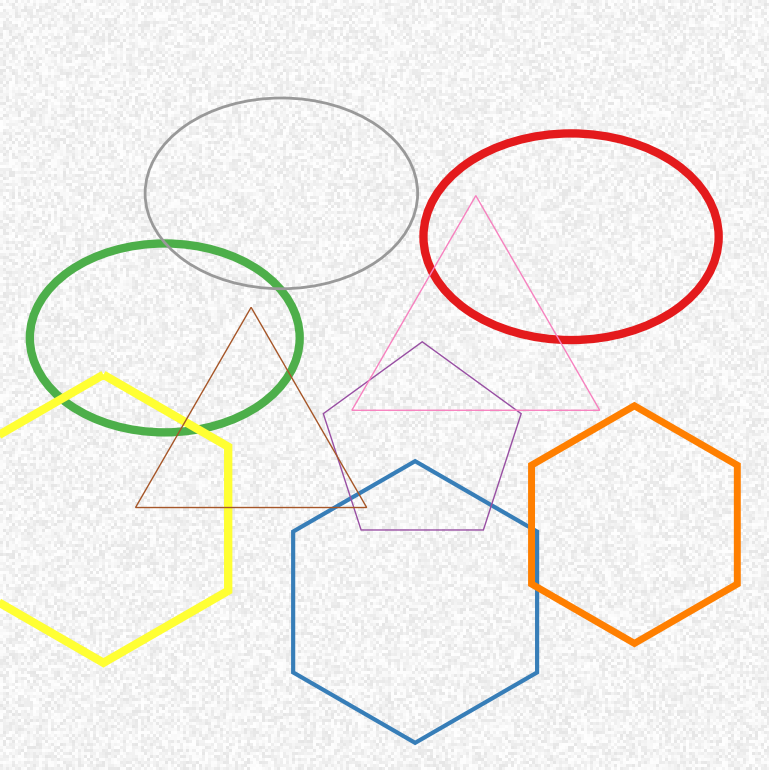[{"shape": "oval", "thickness": 3, "radius": 0.96, "center": [0.742, 0.693]}, {"shape": "hexagon", "thickness": 1.5, "radius": 0.91, "center": [0.539, 0.218]}, {"shape": "oval", "thickness": 3, "radius": 0.88, "center": [0.214, 0.561]}, {"shape": "pentagon", "thickness": 0.5, "radius": 0.68, "center": [0.548, 0.421]}, {"shape": "hexagon", "thickness": 2.5, "radius": 0.77, "center": [0.824, 0.319]}, {"shape": "hexagon", "thickness": 3, "radius": 0.94, "center": [0.134, 0.326]}, {"shape": "triangle", "thickness": 0.5, "radius": 0.87, "center": [0.326, 0.428]}, {"shape": "triangle", "thickness": 0.5, "radius": 0.93, "center": [0.618, 0.56]}, {"shape": "oval", "thickness": 1, "radius": 0.88, "center": [0.365, 0.749]}]